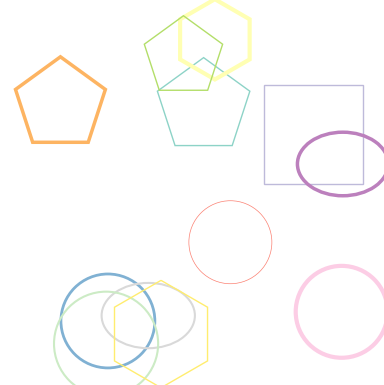[{"shape": "pentagon", "thickness": 1, "radius": 0.63, "center": [0.529, 0.724]}, {"shape": "hexagon", "thickness": 3, "radius": 0.52, "center": [0.558, 0.898]}, {"shape": "square", "thickness": 1, "radius": 0.65, "center": [0.815, 0.651]}, {"shape": "circle", "thickness": 0.5, "radius": 0.54, "center": [0.598, 0.371]}, {"shape": "circle", "thickness": 2, "radius": 0.61, "center": [0.28, 0.166]}, {"shape": "pentagon", "thickness": 2.5, "radius": 0.61, "center": [0.157, 0.73]}, {"shape": "pentagon", "thickness": 1, "radius": 0.53, "center": [0.477, 0.852]}, {"shape": "circle", "thickness": 3, "radius": 0.6, "center": [0.887, 0.19]}, {"shape": "oval", "thickness": 1.5, "radius": 0.61, "center": [0.385, 0.18]}, {"shape": "oval", "thickness": 2.5, "radius": 0.59, "center": [0.89, 0.574]}, {"shape": "circle", "thickness": 1.5, "radius": 0.68, "center": [0.276, 0.107]}, {"shape": "hexagon", "thickness": 1, "radius": 0.7, "center": [0.418, 0.132]}]